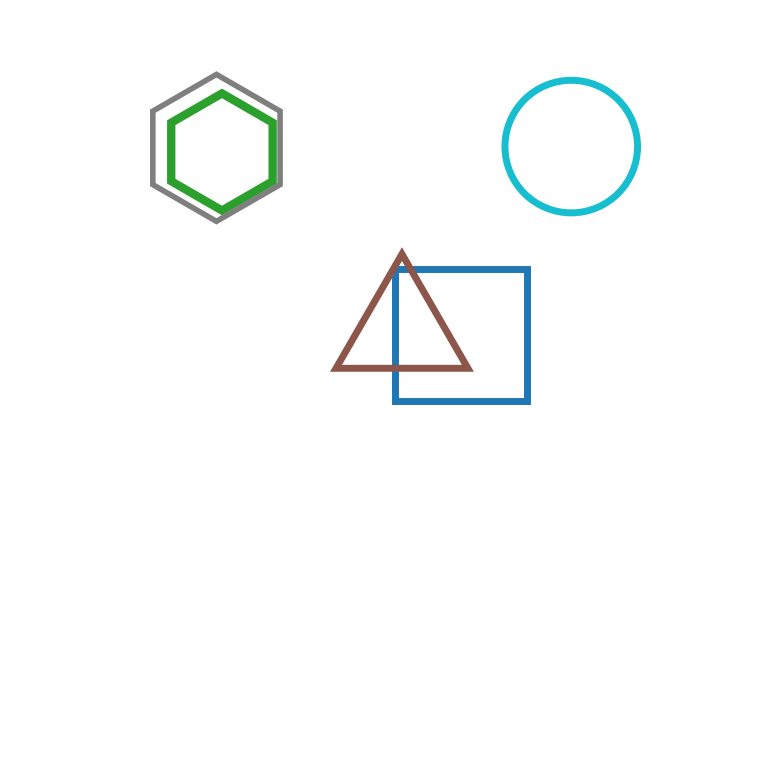[{"shape": "square", "thickness": 2.5, "radius": 0.43, "center": [0.599, 0.565]}, {"shape": "hexagon", "thickness": 3, "radius": 0.38, "center": [0.288, 0.803]}, {"shape": "triangle", "thickness": 2.5, "radius": 0.49, "center": [0.522, 0.571]}, {"shape": "hexagon", "thickness": 2, "radius": 0.48, "center": [0.281, 0.808]}, {"shape": "circle", "thickness": 2.5, "radius": 0.43, "center": [0.742, 0.81]}]